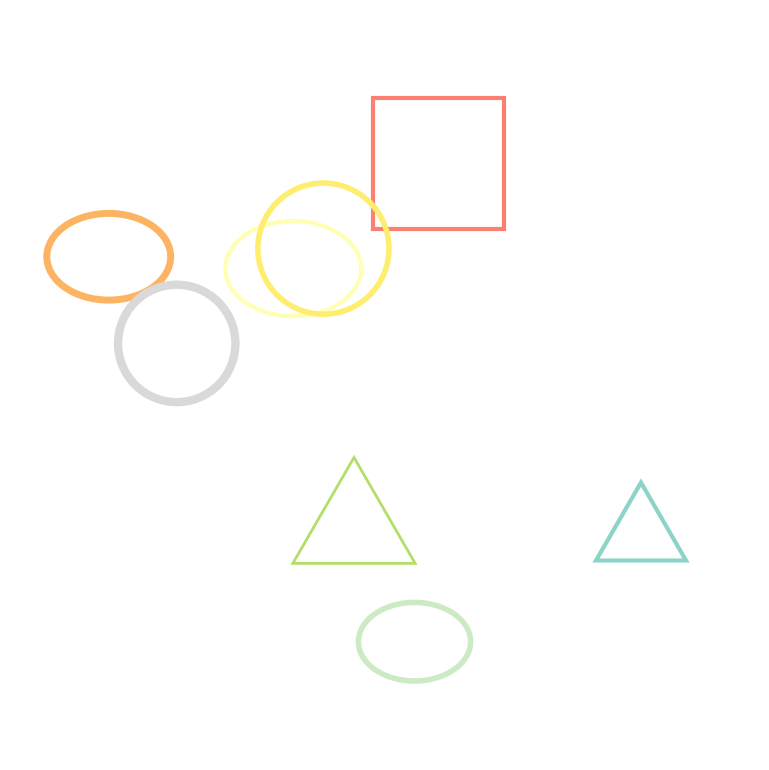[{"shape": "triangle", "thickness": 1.5, "radius": 0.34, "center": [0.832, 0.306]}, {"shape": "oval", "thickness": 1.5, "radius": 0.44, "center": [0.381, 0.651]}, {"shape": "square", "thickness": 1.5, "radius": 0.43, "center": [0.57, 0.788]}, {"shape": "oval", "thickness": 2.5, "radius": 0.4, "center": [0.141, 0.667]}, {"shape": "triangle", "thickness": 1, "radius": 0.46, "center": [0.46, 0.314]}, {"shape": "circle", "thickness": 3, "radius": 0.38, "center": [0.23, 0.554]}, {"shape": "oval", "thickness": 2, "radius": 0.36, "center": [0.538, 0.167]}, {"shape": "circle", "thickness": 2, "radius": 0.43, "center": [0.42, 0.677]}]